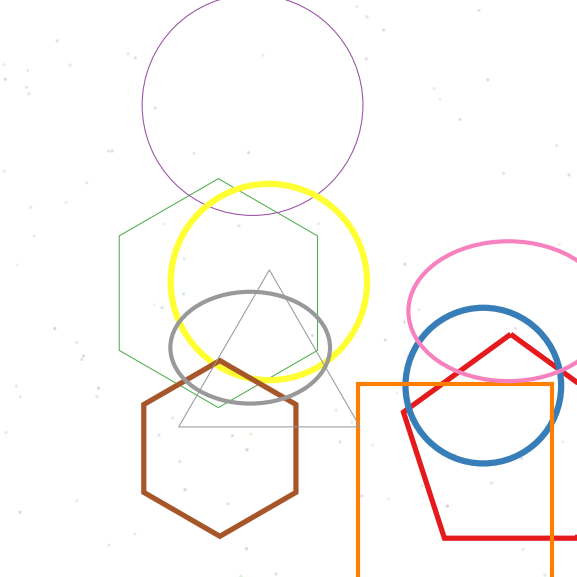[{"shape": "pentagon", "thickness": 2.5, "radius": 0.98, "center": [0.884, 0.225]}, {"shape": "circle", "thickness": 3, "radius": 0.67, "center": [0.837, 0.331]}, {"shape": "hexagon", "thickness": 0.5, "radius": 0.99, "center": [0.378, 0.492]}, {"shape": "circle", "thickness": 0.5, "radius": 0.96, "center": [0.437, 0.817]}, {"shape": "square", "thickness": 2, "radius": 0.84, "center": [0.788, 0.166]}, {"shape": "circle", "thickness": 3, "radius": 0.85, "center": [0.466, 0.511]}, {"shape": "hexagon", "thickness": 2.5, "radius": 0.76, "center": [0.381, 0.223]}, {"shape": "oval", "thickness": 2, "radius": 0.87, "center": [0.88, 0.46]}, {"shape": "oval", "thickness": 2, "radius": 0.69, "center": [0.433, 0.397]}, {"shape": "triangle", "thickness": 0.5, "radius": 0.91, "center": [0.466, 0.351]}]